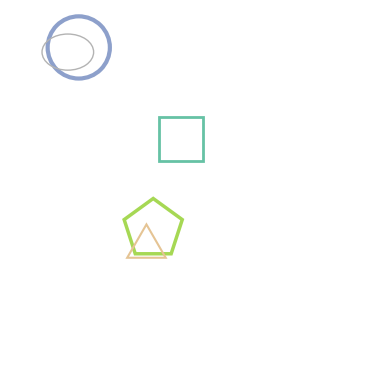[{"shape": "square", "thickness": 2, "radius": 0.29, "center": [0.47, 0.638]}, {"shape": "circle", "thickness": 3, "radius": 0.4, "center": [0.205, 0.877]}, {"shape": "pentagon", "thickness": 2.5, "radius": 0.4, "center": [0.398, 0.405]}, {"shape": "triangle", "thickness": 1.5, "radius": 0.29, "center": [0.38, 0.359]}, {"shape": "oval", "thickness": 1, "radius": 0.34, "center": [0.176, 0.865]}]